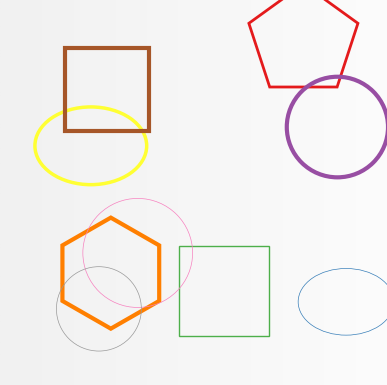[{"shape": "pentagon", "thickness": 2, "radius": 0.74, "center": [0.783, 0.894]}, {"shape": "oval", "thickness": 0.5, "radius": 0.62, "center": [0.893, 0.216]}, {"shape": "square", "thickness": 1, "radius": 0.58, "center": [0.578, 0.243]}, {"shape": "circle", "thickness": 3, "radius": 0.65, "center": [0.871, 0.67]}, {"shape": "hexagon", "thickness": 3, "radius": 0.72, "center": [0.286, 0.291]}, {"shape": "oval", "thickness": 2.5, "radius": 0.72, "center": [0.234, 0.621]}, {"shape": "square", "thickness": 3, "radius": 0.54, "center": [0.276, 0.767]}, {"shape": "circle", "thickness": 0.5, "radius": 0.71, "center": [0.355, 0.343]}, {"shape": "circle", "thickness": 0.5, "radius": 0.55, "center": [0.255, 0.198]}]